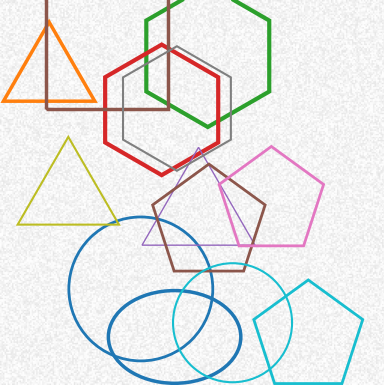[{"shape": "circle", "thickness": 2, "radius": 0.93, "center": [0.366, 0.25]}, {"shape": "oval", "thickness": 2.5, "radius": 0.86, "center": [0.453, 0.125]}, {"shape": "triangle", "thickness": 2.5, "radius": 0.68, "center": [0.128, 0.806]}, {"shape": "hexagon", "thickness": 3, "radius": 0.92, "center": [0.54, 0.854]}, {"shape": "hexagon", "thickness": 3, "radius": 0.85, "center": [0.42, 0.715]}, {"shape": "triangle", "thickness": 1, "radius": 0.85, "center": [0.516, 0.448]}, {"shape": "square", "thickness": 2.5, "radius": 0.79, "center": [0.278, 0.874]}, {"shape": "pentagon", "thickness": 2, "radius": 0.77, "center": [0.543, 0.42]}, {"shape": "pentagon", "thickness": 2, "radius": 0.71, "center": [0.705, 0.477]}, {"shape": "hexagon", "thickness": 1.5, "radius": 0.81, "center": [0.46, 0.718]}, {"shape": "triangle", "thickness": 1.5, "radius": 0.76, "center": [0.177, 0.493]}, {"shape": "pentagon", "thickness": 2, "radius": 0.74, "center": [0.801, 0.124]}, {"shape": "circle", "thickness": 1.5, "radius": 0.77, "center": [0.604, 0.162]}]